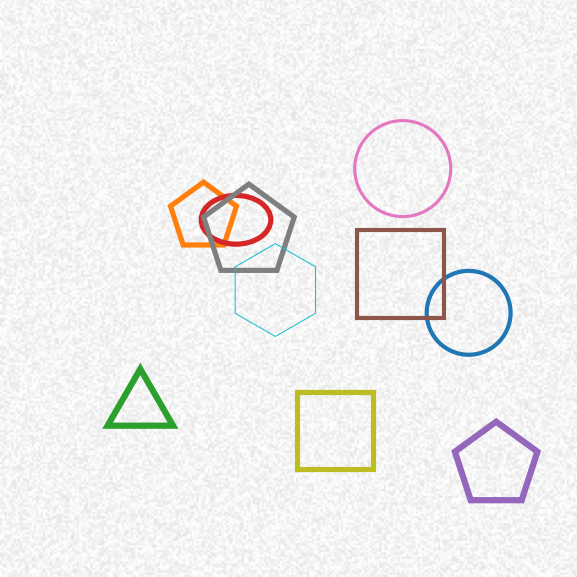[{"shape": "circle", "thickness": 2, "radius": 0.36, "center": [0.812, 0.457]}, {"shape": "pentagon", "thickness": 2.5, "radius": 0.3, "center": [0.352, 0.624]}, {"shape": "triangle", "thickness": 3, "radius": 0.33, "center": [0.243, 0.295]}, {"shape": "oval", "thickness": 2.5, "radius": 0.3, "center": [0.409, 0.619]}, {"shape": "pentagon", "thickness": 3, "radius": 0.38, "center": [0.859, 0.194]}, {"shape": "square", "thickness": 2, "radius": 0.38, "center": [0.694, 0.524]}, {"shape": "circle", "thickness": 1.5, "radius": 0.42, "center": [0.697, 0.707]}, {"shape": "pentagon", "thickness": 2.5, "radius": 0.41, "center": [0.431, 0.598]}, {"shape": "square", "thickness": 2.5, "radius": 0.33, "center": [0.58, 0.254]}, {"shape": "hexagon", "thickness": 0.5, "radius": 0.4, "center": [0.477, 0.497]}]